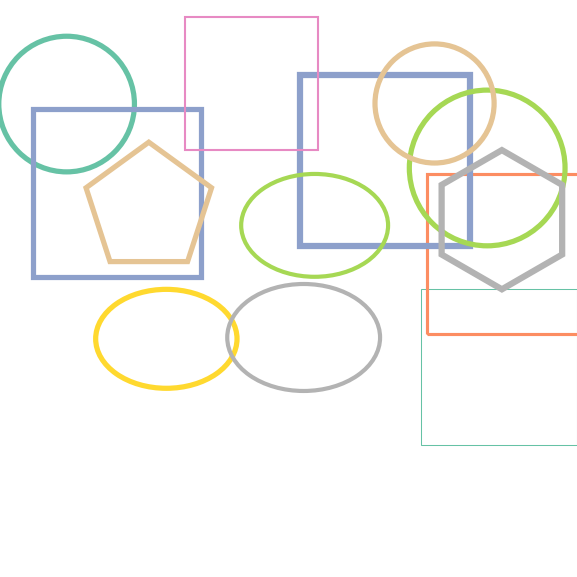[{"shape": "square", "thickness": 0.5, "radius": 0.67, "center": [0.864, 0.364]}, {"shape": "circle", "thickness": 2.5, "radius": 0.59, "center": [0.115, 0.819]}, {"shape": "square", "thickness": 1.5, "radius": 0.69, "center": [0.877, 0.559]}, {"shape": "square", "thickness": 2.5, "radius": 0.73, "center": [0.202, 0.665]}, {"shape": "square", "thickness": 3, "radius": 0.74, "center": [0.667, 0.721]}, {"shape": "square", "thickness": 1, "radius": 0.57, "center": [0.435, 0.855]}, {"shape": "circle", "thickness": 2.5, "radius": 0.67, "center": [0.844, 0.708]}, {"shape": "oval", "thickness": 2, "radius": 0.64, "center": [0.545, 0.609]}, {"shape": "oval", "thickness": 2.5, "radius": 0.61, "center": [0.288, 0.412]}, {"shape": "circle", "thickness": 2.5, "radius": 0.52, "center": [0.752, 0.82]}, {"shape": "pentagon", "thickness": 2.5, "radius": 0.57, "center": [0.258, 0.639]}, {"shape": "oval", "thickness": 2, "radius": 0.66, "center": [0.526, 0.415]}, {"shape": "hexagon", "thickness": 3, "radius": 0.6, "center": [0.869, 0.619]}]